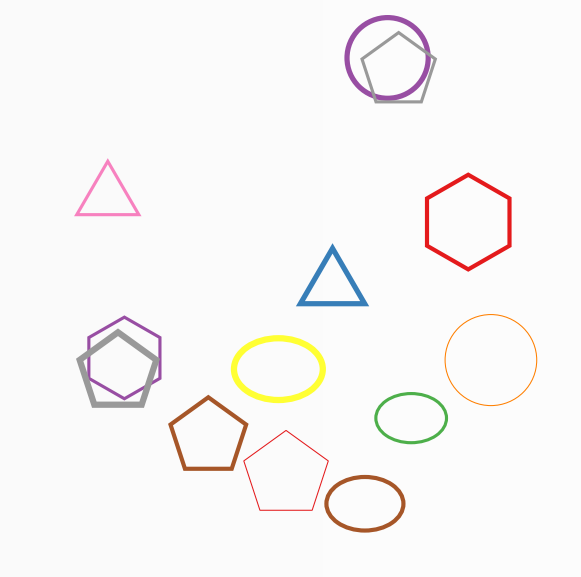[{"shape": "hexagon", "thickness": 2, "radius": 0.41, "center": [0.806, 0.615]}, {"shape": "pentagon", "thickness": 0.5, "radius": 0.38, "center": [0.492, 0.177]}, {"shape": "triangle", "thickness": 2.5, "radius": 0.32, "center": [0.572, 0.505]}, {"shape": "oval", "thickness": 1.5, "radius": 0.3, "center": [0.707, 0.275]}, {"shape": "hexagon", "thickness": 1.5, "radius": 0.35, "center": [0.214, 0.379]}, {"shape": "circle", "thickness": 2.5, "radius": 0.35, "center": [0.667, 0.899]}, {"shape": "circle", "thickness": 0.5, "radius": 0.39, "center": [0.845, 0.376]}, {"shape": "oval", "thickness": 3, "radius": 0.38, "center": [0.479, 0.36]}, {"shape": "oval", "thickness": 2, "radius": 0.33, "center": [0.628, 0.127]}, {"shape": "pentagon", "thickness": 2, "radius": 0.34, "center": [0.358, 0.243]}, {"shape": "triangle", "thickness": 1.5, "radius": 0.31, "center": [0.185, 0.658]}, {"shape": "pentagon", "thickness": 3, "radius": 0.35, "center": [0.203, 0.354]}, {"shape": "pentagon", "thickness": 1.5, "radius": 0.33, "center": [0.686, 0.876]}]